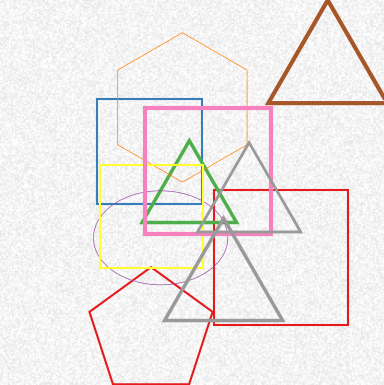[{"shape": "square", "thickness": 1.5, "radius": 0.87, "center": [0.73, 0.331]}, {"shape": "pentagon", "thickness": 1.5, "radius": 0.84, "center": [0.392, 0.138]}, {"shape": "square", "thickness": 1.5, "radius": 0.68, "center": [0.388, 0.606]}, {"shape": "triangle", "thickness": 2.5, "radius": 0.71, "center": [0.492, 0.493]}, {"shape": "oval", "thickness": 0.5, "radius": 0.87, "center": [0.417, 0.382]}, {"shape": "hexagon", "thickness": 0.5, "radius": 0.97, "center": [0.474, 0.721]}, {"shape": "square", "thickness": 1.5, "radius": 0.67, "center": [0.394, 0.438]}, {"shape": "triangle", "thickness": 3, "radius": 0.89, "center": [0.851, 0.821]}, {"shape": "square", "thickness": 3, "radius": 0.82, "center": [0.541, 0.557]}, {"shape": "triangle", "thickness": 2.5, "radius": 0.89, "center": [0.581, 0.256]}, {"shape": "triangle", "thickness": 2, "radius": 0.77, "center": [0.647, 0.475]}]